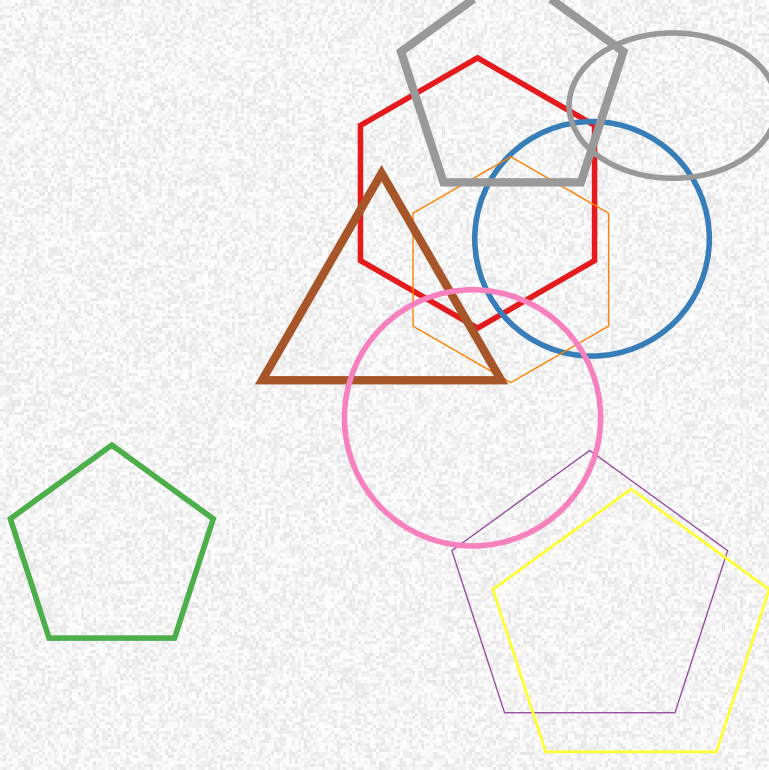[{"shape": "hexagon", "thickness": 2, "radius": 0.88, "center": [0.62, 0.749]}, {"shape": "circle", "thickness": 2, "radius": 0.76, "center": [0.769, 0.69]}, {"shape": "pentagon", "thickness": 2, "radius": 0.69, "center": [0.145, 0.283]}, {"shape": "pentagon", "thickness": 0.5, "radius": 0.94, "center": [0.766, 0.227]}, {"shape": "hexagon", "thickness": 0.5, "radius": 0.73, "center": [0.663, 0.65]}, {"shape": "pentagon", "thickness": 1, "radius": 0.94, "center": [0.82, 0.176]}, {"shape": "triangle", "thickness": 3, "radius": 0.9, "center": [0.496, 0.596]}, {"shape": "circle", "thickness": 2, "radius": 0.83, "center": [0.614, 0.457]}, {"shape": "oval", "thickness": 2, "radius": 0.67, "center": [0.874, 0.863]}, {"shape": "pentagon", "thickness": 3, "radius": 0.76, "center": [0.665, 0.886]}]